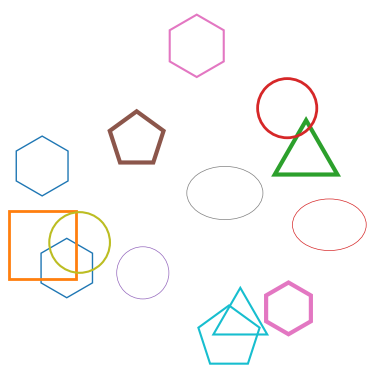[{"shape": "hexagon", "thickness": 1, "radius": 0.39, "center": [0.173, 0.304]}, {"shape": "hexagon", "thickness": 1, "radius": 0.39, "center": [0.109, 0.569]}, {"shape": "square", "thickness": 2, "radius": 0.44, "center": [0.11, 0.364]}, {"shape": "triangle", "thickness": 3, "radius": 0.47, "center": [0.795, 0.594]}, {"shape": "circle", "thickness": 2, "radius": 0.38, "center": [0.746, 0.719]}, {"shape": "oval", "thickness": 0.5, "radius": 0.48, "center": [0.855, 0.416]}, {"shape": "circle", "thickness": 0.5, "radius": 0.34, "center": [0.371, 0.291]}, {"shape": "pentagon", "thickness": 3, "radius": 0.37, "center": [0.355, 0.637]}, {"shape": "hexagon", "thickness": 3, "radius": 0.34, "center": [0.749, 0.199]}, {"shape": "hexagon", "thickness": 1.5, "radius": 0.41, "center": [0.511, 0.881]}, {"shape": "oval", "thickness": 0.5, "radius": 0.49, "center": [0.584, 0.499]}, {"shape": "circle", "thickness": 1.5, "radius": 0.39, "center": [0.207, 0.37]}, {"shape": "pentagon", "thickness": 1.5, "radius": 0.42, "center": [0.595, 0.123]}, {"shape": "triangle", "thickness": 1.5, "radius": 0.4, "center": [0.624, 0.172]}]